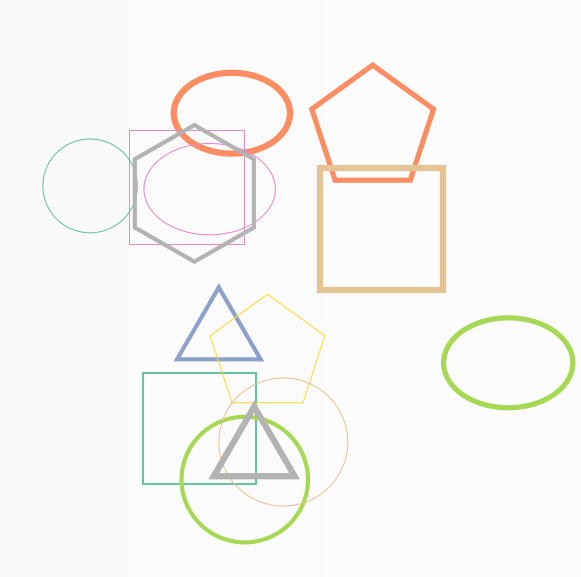[{"shape": "circle", "thickness": 0.5, "radius": 0.41, "center": [0.155, 0.677]}, {"shape": "square", "thickness": 1, "radius": 0.48, "center": [0.343, 0.257]}, {"shape": "oval", "thickness": 3, "radius": 0.5, "center": [0.399, 0.803]}, {"shape": "pentagon", "thickness": 2.5, "radius": 0.55, "center": [0.641, 0.776]}, {"shape": "triangle", "thickness": 2, "radius": 0.42, "center": [0.376, 0.418]}, {"shape": "oval", "thickness": 0.5, "radius": 0.57, "center": [0.361, 0.672]}, {"shape": "square", "thickness": 0.5, "radius": 0.49, "center": [0.321, 0.675]}, {"shape": "circle", "thickness": 2, "radius": 0.54, "center": [0.421, 0.169]}, {"shape": "oval", "thickness": 2.5, "radius": 0.56, "center": [0.874, 0.371]}, {"shape": "pentagon", "thickness": 0.5, "radius": 0.52, "center": [0.46, 0.386]}, {"shape": "square", "thickness": 3, "radius": 0.53, "center": [0.657, 0.603]}, {"shape": "circle", "thickness": 0.5, "radius": 0.55, "center": [0.487, 0.234]}, {"shape": "triangle", "thickness": 3, "radius": 0.4, "center": [0.437, 0.215]}, {"shape": "hexagon", "thickness": 2, "radius": 0.59, "center": [0.334, 0.664]}]